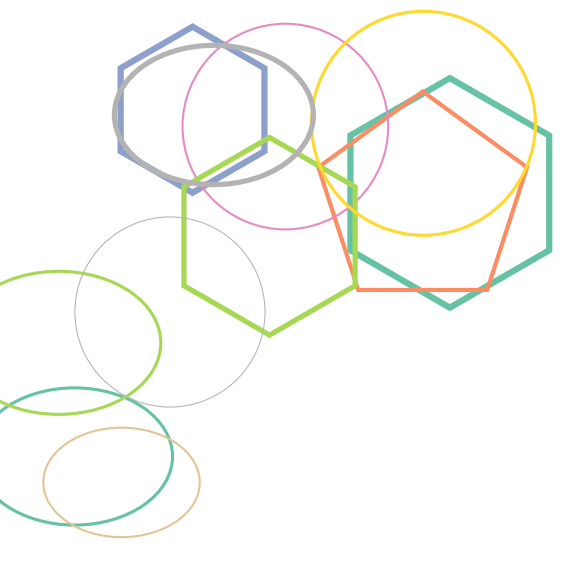[{"shape": "hexagon", "thickness": 3, "radius": 0.99, "center": [0.779, 0.665]}, {"shape": "oval", "thickness": 1.5, "radius": 0.85, "center": [0.129, 0.209]}, {"shape": "pentagon", "thickness": 2, "radius": 0.95, "center": [0.732, 0.651]}, {"shape": "hexagon", "thickness": 3, "radius": 0.72, "center": [0.333, 0.809]}, {"shape": "circle", "thickness": 1, "radius": 0.89, "center": [0.494, 0.78]}, {"shape": "hexagon", "thickness": 2.5, "radius": 0.86, "center": [0.467, 0.59]}, {"shape": "oval", "thickness": 1.5, "radius": 0.88, "center": [0.101, 0.405]}, {"shape": "circle", "thickness": 1.5, "radius": 0.97, "center": [0.733, 0.786]}, {"shape": "oval", "thickness": 1, "radius": 0.68, "center": [0.21, 0.164]}, {"shape": "circle", "thickness": 0.5, "radius": 0.82, "center": [0.294, 0.459]}, {"shape": "oval", "thickness": 2.5, "radius": 0.86, "center": [0.37, 0.8]}]